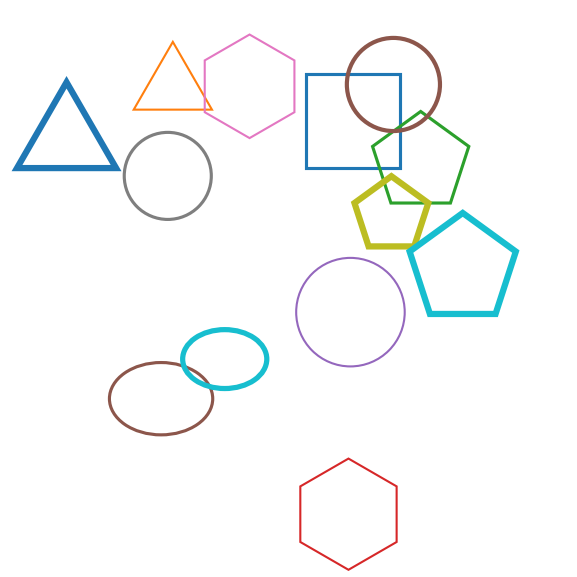[{"shape": "square", "thickness": 1.5, "radius": 0.41, "center": [0.612, 0.789]}, {"shape": "triangle", "thickness": 3, "radius": 0.5, "center": [0.115, 0.758]}, {"shape": "triangle", "thickness": 1, "radius": 0.39, "center": [0.299, 0.848]}, {"shape": "pentagon", "thickness": 1.5, "radius": 0.44, "center": [0.728, 0.718]}, {"shape": "hexagon", "thickness": 1, "radius": 0.48, "center": [0.603, 0.109]}, {"shape": "circle", "thickness": 1, "radius": 0.47, "center": [0.607, 0.459]}, {"shape": "oval", "thickness": 1.5, "radius": 0.45, "center": [0.279, 0.309]}, {"shape": "circle", "thickness": 2, "radius": 0.4, "center": [0.681, 0.853]}, {"shape": "hexagon", "thickness": 1, "radius": 0.45, "center": [0.432, 0.85]}, {"shape": "circle", "thickness": 1.5, "radius": 0.38, "center": [0.291, 0.695]}, {"shape": "pentagon", "thickness": 3, "radius": 0.34, "center": [0.678, 0.627]}, {"shape": "pentagon", "thickness": 3, "radius": 0.48, "center": [0.801, 0.534]}, {"shape": "oval", "thickness": 2.5, "radius": 0.36, "center": [0.389, 0.377]}]